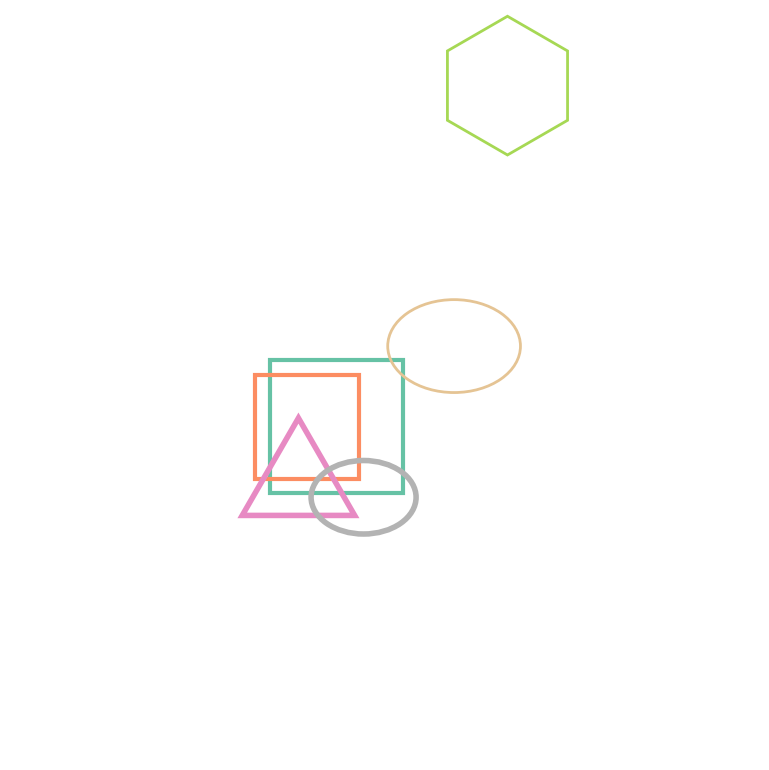[{"shape": "square", "thickness": 1.5, "radius": 0.43, "center": [0.437, 0.446]}, {"shape": "square", "thickness": 1.5, "radius": 0.34, "center": [0.398, 0.446]}, {"shape": "triangle", "thickness": 2, "radius": 0.42, "center": [0.388, 0.373]}, {"shape": "hexagon", "thickness": 1, "radius": 0.45, "center": [0.659, 0.889]}, {"shape": "oval", "thickness": 1, "radius": 0.43, "center": [0.59, 0.551]}, {"shape": "oval", "thickness": 2, "radius": 0.34, "center": [0.472, 0.354]}]